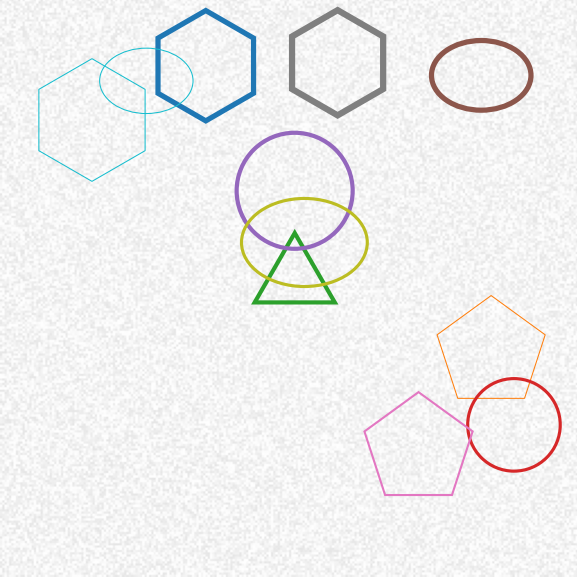[{"shape": "hexagon", "thickness": 2.5, "radius": 0.48, "center": [0.356, 0.885]}, {"shape": "pentagon", "thickness": 0.5, "radius": 0.49, "center": [0.85, 0.389]}, {"shape": "triangle", "thickness": 2, "radius": 0.4, "center": [0.51, 0.516]}, {"shape": "circle", "thickness": 1.5, "radius": 0.4, "center": [0.89, 0.263]}, {"shape": "circle", "thickness": 2, "radius": 0.5, "center": [0.51, 0.669]}, {"shape": "oval", "thickness": 2.5, "radius": 0.43, "center": [0.833, 0.869]}, {"shape": "pentagon", "thickness": 1, "radius": 0.49, "center": [0.725, 0.222]}, {"shape": "hexagon", "thickness": 3, "radius": 0.46, "center": [0.585, 0.89]}, {"shape": "oval", "thickness": 1.5, "radius": 0.54, "center": [0.527, 0.579]}, {"shape": "oval", "thickness": 0.5, "radius": 0.4, "center": [0.253, 0.859]}, {"shape": "hexagon", "thickness": 0.5, "radius": 0.53, "center": [0.159, 0.791]}]